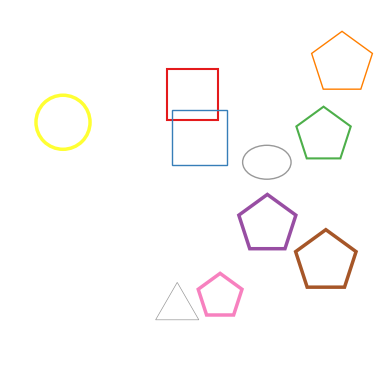[{"shape": "square", "thickness": 1.5, "radius": 0.33, "center": [0.5, 0.754]}, {"shape": "square", "thickness": 1, "radius": 0.36, "center": [0.518, 0.642]}, {"shape": "pentagon", "thickness": 1.5, "radius": 0.37, "center": [0.84, 0.649]}, {"shape": "pentagon", "thickness": 2.5, "radius": 0.39, "center": [0.694, 0.417]}, {"shape": "pentagon", "thickness": 1, "radius": 0.42, "center": [0.888, 0.836]}, {"shape": "circle", "thickness": 2.5, "radius": 0.35, "center": [0.164, 0.682]}, {"shape": "pentagon", "thickness": 2.5, "radius": 0.41, "center": [0.846, 0.321]}, {"shape": "pentagon", "thickness": 2.5, "radius": 0.3, "center": [0.572, 0.23]}, {"shape": "oval", "thickness": 1, "radius": 0.31, "center": [0.693, 0.579]}, {"shape": "triangle", "thickness": 0.5, "radius": 0.32, "center": [0.46, 0.202]}]